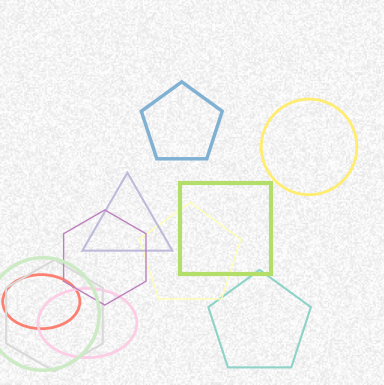[{"shape": "pentagon", "thickness": 1.5, "radius": 0.7, "center": [0.674, 0.159]}, {"shape": "pentagon", "thickness": 1, "radius": 0.69, "center": [0.494, 0.336]}, {"shape": "triangle", "thickness": 1.5, "radius": 0.67, "center": [0.331, 0.416]}, {"shape": "oval", "thickness": 2, "radius": 0.5, "center": [0.107, 0.216]}, {"shape": "pentagon", "thickness": 2.5, "radius": 0.55, "center": [0.472, 0.677]}, {"shape": "square", "thickness": 3, "radius": 0.59, "center": [0.586, 0.406]}, {"shape": "oval", "thickness": 2, "radius": 0.64, "center": [0.227, 0.161]}, {"shape": "hexagon", "thickness": 1.5, "radius": 0.72, "center": [0.141, 0.18]}, {"shape": "hexagon", "thickness": 1, "radius": 0.62, "center": [0.272, 0.331]}, {"shape": "circle", "thickness": 2.5, "radius": 0.73, "center": [0.111, 0.184]}, {"shape": "circle", "thickness": 2, "radius": 0.62, "center": [0.803, 0.618]}]